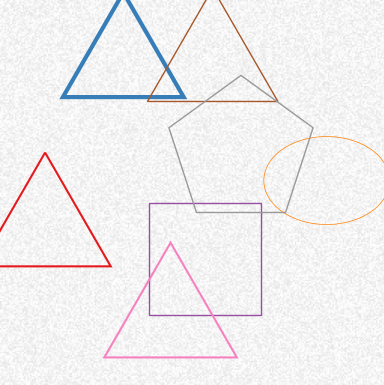[{"shape": "triangle", "thickness": 1.5, "radius": 0.98, "center": [0.117, 0.407]}, {"shape": "triangle", "thickness": 3, "radius": 0.91, "center": [0.32, 0.838]}, {"shape": "square", "thickness": 1, "radius": 0.73, "center": [0.532, 0.327]}, {"shape": "oval", "thickness": 0.5, "radius": 0.82, "center": [0.848, 0.531]}, {"shape": "triangle", "thickness": 1, "radius": 0.98, "center": [0.552, 0.834]}, {"shape": "triangle", "thickness": 1.5, "radius": 0.99, "center": [0.443, 0.171]}, {"shape": "pentagon", "thickness": 1, "radius": 0.98, "center": [0.626, 0.607]}]